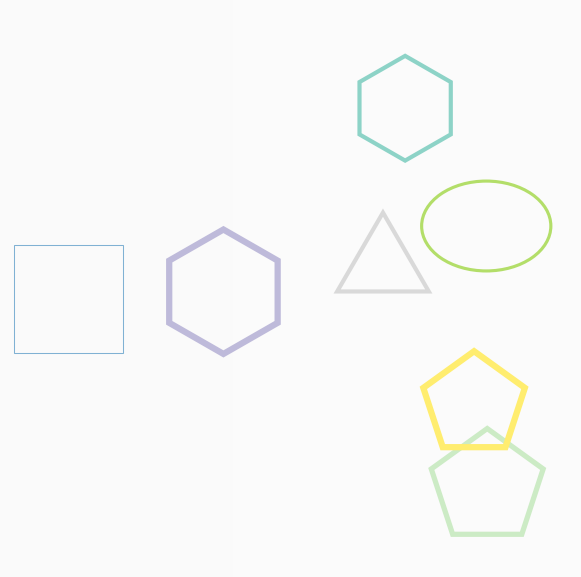[{"shape": "hexagon", "thickness": 2, "radius": 0.45, "center": [0.697, 0.812]}, {"shape": "hexagon", "thickness": 3, "radius": 0.54, "center": [0.384, 0.494]}, {"shape": "square", "thickness": 0.5, "radius": 0.47, "center": [0.117, 0.482]}, {"shape": "oval", "thickness": 1.5, "radius": 0.56, "center": [0.837, 0.608]}, {"shape": "triangle", "thickness": 2, "radius": 0.46, "center": [0.659, 0.54]}, {"shape": "pentagon", "thickness": 2.5, "radius": 0.51, "center": [0.838, 0.156]}, {"shape": "pentagon", "thickness": 3, "radius": 0.46, "center": [0.816, 0.299]}]